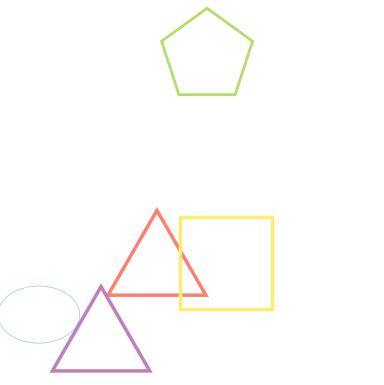[{"shape": "oval", "thickness": 0.5, "radius": 0.53, "center": [0.101, 0.183]}, {"shape": "triangle", "thickness": 2.5, "radius": 0.73, "center": [0.408, 0.307]}, {"shape": "pentagon", "thickness": 2, "radius": 0.62, "center": [0.538, 0.854]}, {"shape": "triangle", "thickness": 2.5, "radius": 0.73, "center": [0.262, 0.11]}, {"shape": "square", "thickness": 2.5, "radius": 0.6, "center": [0.587, 0.318]}]